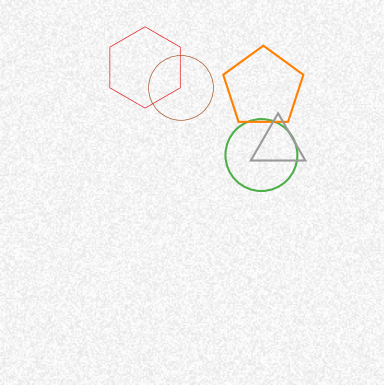[{"shape": "hexagon", "thickness": 0.5, "radius": 0.53, "center": [0.377, 0.825]}, {"shape": "circle", "thickness": 1.5, "radius": 0.47, "center": [0.679, 0.597]}, {"shape": "pentagon", "thickness": 1.5, "radius": 0.55, "center": [0.684, 0.772]}, {"shape": "circle", "thickness": 0.5, "radius": 0.42, "center": [0.47, 0.772]}, {"shape": "triangle", "thickness": 1.5, "radius": 0.41, "center": [0.722, 0.624]}]